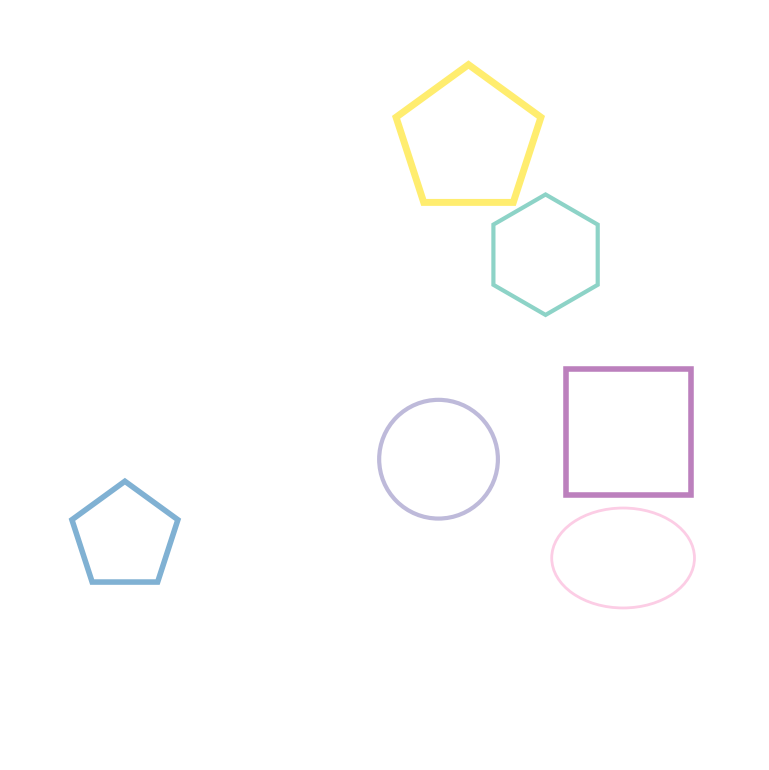[{"shape": "hexagon", "thickness": 1.5, "radius": 0.39, "center": [0.709, 0.669]}, {"shape": "circle", "thickness": 1.5, "radius": 0.39, "center": [0.57, 0.404]}, {"shape": "pentagon", "thickness": 2, "radius": 0.36, "center": [0.162, 0.303]}, {"shape": "oval", "thickness": 1, "radius": 0.46, "center": [0.809, 0.275]}, {"shape": "square", "thickness": 2, "radius": 0.41, "center": [0.816, 0.439]}, {"shape": "pentagon", "thickness": 2.5, "radius": 0.49, "center": [0.608, 0.817]}]